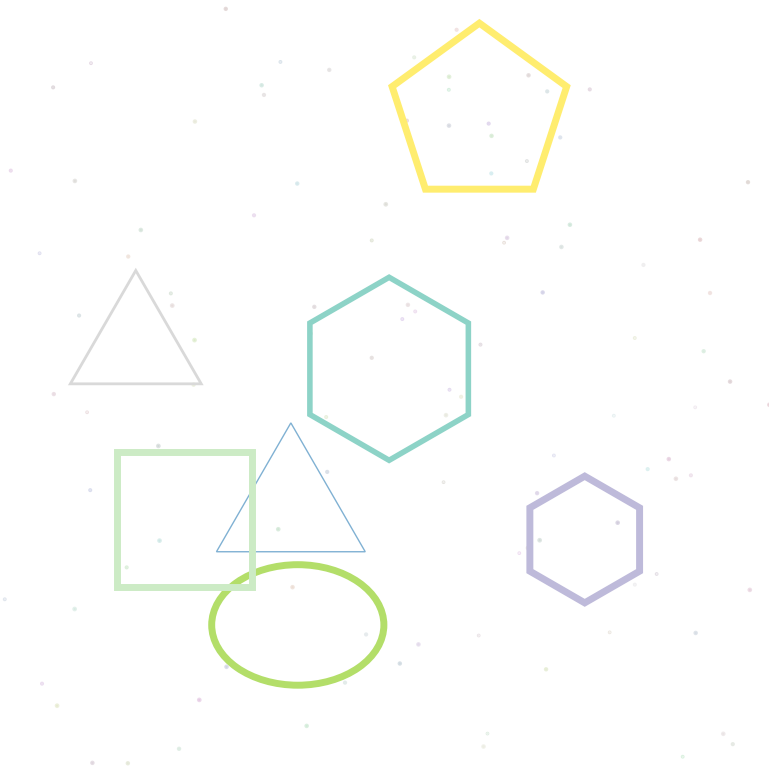[{"shape": "hexagon", "thickness": 2, "radius": 0.59, "center": [0.505, 0.521]}, {"shape": "hexagon", "thickness": 2.5, "radius": 0.41, "center": [0.759, 0.299]}, {"shape": "triangle", "thickness": 0.5, "radius": 0.56, "center": [0.378, 0.339]}, {"shape": "oval", "thickness": 2.5, "radius": 0.56, "center": [0.387, 0.188]}, {"shape": "triangle", "thickness": 1, "radius": 0.49, "center": [0.176, 0.551]}, {"shape": "square", "thickness": 2.5, "radius": 0.44, "center": [0.239, 0.325]}, {"shape": "pentagon", "thickness": 2.5, "radius": 0.6, "center": [0.623, 0.851]}]